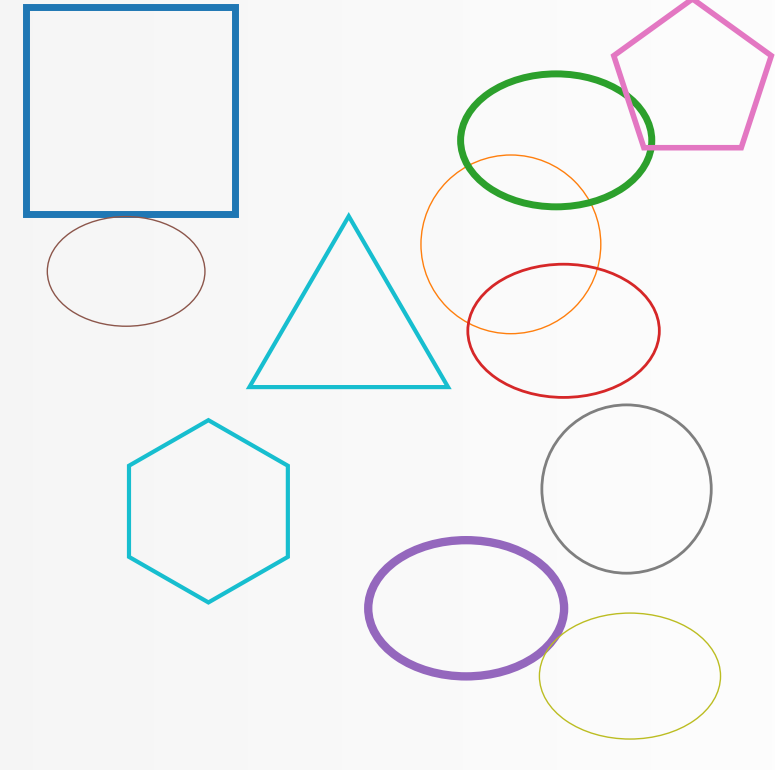[{"shape": "square", "thickness": 2.5, "radius": 0.67, "center": [0.168, 0.856]}, {"shape": "circle", "thickness": 0.5, "radius": 0.58, "center": [0.659, 0.683]}, {"shape": "oval", "thickness": 2.5, "radius": 0.62, "center": [0.718, 0.818]}, {"shape": "oval", "thickness": 1, "radius": 0.62, "center": [0.727, 0.57]}, {"shape": "oval", "thickness": 3, "radius": 0.63, "center": [0.602, 0.21]}, {"shape": "oval", "thickness": 0.5, "radius": 0.51, "center": [0.163, 0.648]}, {"shape": "pentagon", "thickness": 2, "radius": 0.53, "center": [0.894, 0.895]}, {"shape": "circle", "thickness": 1, "radius": 0.55, "center": [0.808, 0.365]}, {"shape": "oval", "thickness": 0.5, "radius": 0.58, "center": [0.813, 0.122]}, {"shape": "hexagon", "thickness": 1.5, "radius": 0.59, "center": [0.269, 0.336]}, {"shape": "triangle", "thickness": 1.5, "radius": 0.74, "center": [0.45, 0.571]}]